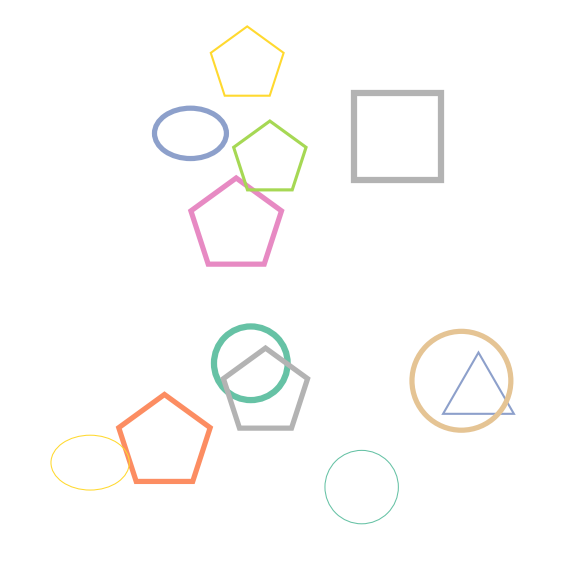[{"shape": "circle", "thickness": 0.5, "radius": 0.32, "center": [0.626, 0.156]}, {"shape": "circle", "thickness": 3, "radius": 0.32, "center": [0.434, 0.37]}, {"shape": "pentagon", "thickness": 2.5, "radius": 0.42, "center": [0.285, 0.233]}, {"shape": "oval", "thickness": 2.5, "radius": 0.31, "center": [0.33, 0.768]}, {"shape": "triangle", "thickness": 1, "radius": 0.35, "center": [0.829, 0.318]}, {"shape": "pentagon", "thickness": 2.5, "radius": 0.41, "center": [0.409, 0.608]}, {"shape": "pentagon", "thickness": 1.5, "radius": 0.33, "center": [0.467, 0.724]}, {"shape": "oval", "thickness": 0.5, "radius": 0.34, "center": [0.156, 0.198]}, {"shape": "pentagon", "thickness": 1, "radius": 0.33, "center": [0.428, 0.887]}, {"shape": "circle", "thickness": 2.5, "radius": 0.43, "center": [0.799, 0.34]}, {"shape": "square", "thickness": 3, "radius": 0.37, "center": [0.688, 0.763]}, {"shape": "pentagon", "thickness": 2.5, "radius": 0.38, "center": [0.46, 0.32]}]